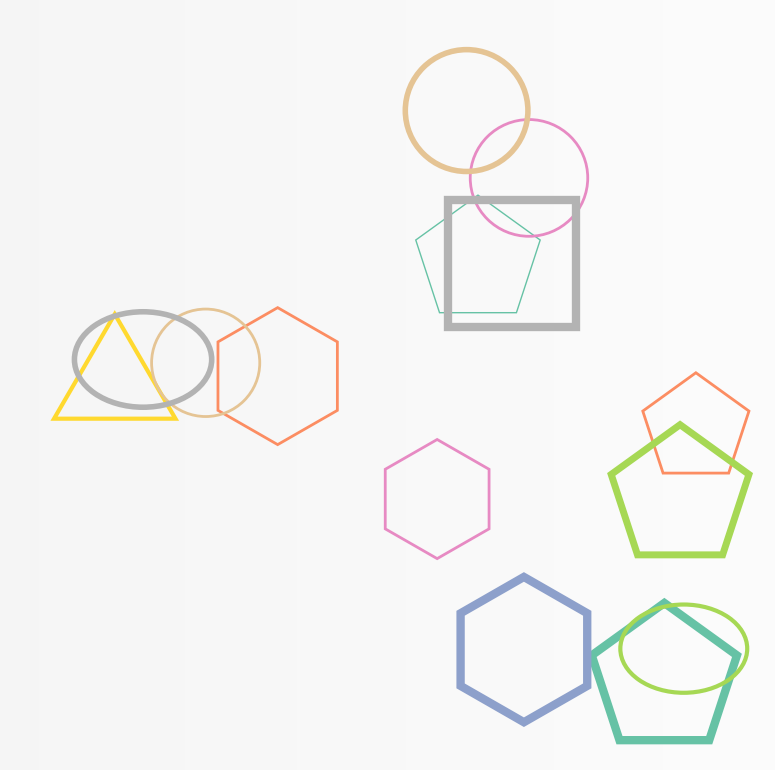[{"shape": "pentagon", "thickness": 0.5, "radius": 0.42, "center": [0.617, 0.662]}, {"shape": "pentagon", "thickness": 3, "radius": 0.49, "center": [0.857, 0.118]}, {"shape": "hexagon", "thickness": 1, "radius": 0.44, "center": [0.358, 0.512]}, {"shape": "pentagon", "thickness": 1, "radius": 0.36, "center": [0.898, 0.444]}, {"shape": "hexagon", "thickness": 3, "radius": 0.47, "center": [0.676, 0.156]}, {"shape": "circle", "thickness": 1, "radius": 0.38, "center": [0.683, 0.769]}, {"shape": "hexagon", "thickness": 1, "radius": 0.39, "center": [0.564, 0.352]}, {"shape": "oval", "thickness": 1.5, "radius": 0.41, "center": [0.882, 0.158]}, {"shape": "pentagon", "thickness": 2.5, "radius": 0.47, "center": [0.878, 0.355]}, {"shape": "triangle", "thickness": 1.5, "radius": 0.45, "center": [0.148, 0.501]}, {"shape": "circle", "thickness": 2, "radius": 0.4, "center": [0.602, 0.856]}, {"shape": "circle", "thickness": 1, "radius": 0.35, "center": [0.265, 0.529]}, {"shape": "square", "thickness": 3, "radius": 0.41, "center": [0.66, 0.658]}, {"shape": "oval", "thickness": 2, "radius": 0.44, "center": [0.185, 0.533]}]